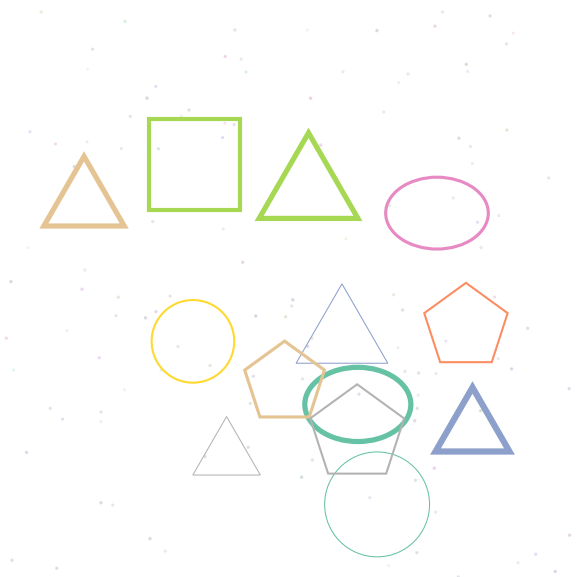[{"shape": "circle", "thickness": 0.5, "radius": 0.45, "center": [0.653, 0.126]}, {"shape": "oval", "thickness": 2.5, "radius": 0.46, "center": [0.62, 0.299]}, {"shape": "pentagon", "thickness": 1, "radius": 0.38, "center": [0.807, 0.433]}, {"shape": "triangle", "thickness": 0.5, "radius": 0.46, "center": [0.592, 0.416]}, {"shape": "triangle", "thickness": 3, "radius": 0.37, "center": [0.818, 0.254]}, {"shape": "oval", "thickness": 1.5, "radius": 0.44, "center": [0.757, 0.63]}, {"shape": "triangle", "thickness": 2.5, "radius": 0.49, "center": [0.534, 0.67]}, {"shape": "square", "thickness": 2, "radius": 0.4, "center": [0.337, 0.715]}, {"shape": "circle", "thickness": 1, "radius": 0.36, "center": [0.334, 0.408]}, {"shape": "pentagon", "thickness": 1.5, "radius": 0.36, "center": [0.493, 0.336]}, {"shape": "triangle", "thickness": 2.5, "radius": 0.4, "center": [0.146, 0.648]}, {"shape": "pentagon", "thickness": 1, "radius": 0.43, "center": [0.618, 0.248]}, {"shape": "triangle", "thickness": 0.5, "radius": 0.34, "center": [0.392, 0.21]}]